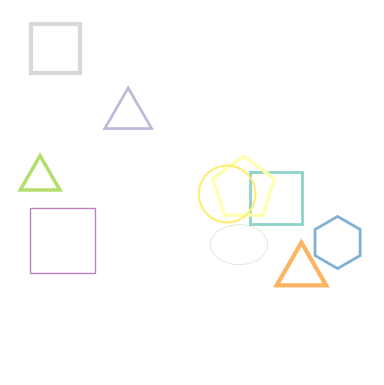[{"shape": "square", "thickness": 2, "radius": 0.34, "center": [0.718, 0.485]}, {"shape": "pentagon", "thickness": 2.5, "radius": 0.42, "center": [0.633, 0.51]}, {"shape": "triangle", "thickness": 2, "radius": 0.35, "center": [0.333, 0.701]}, {"shape": "hexagon", "thickness": 2, "radius": 0.34, "center": [0.877, 0.37]}, {"shape": "triangle", "thickness": 3, "radius": 0.37, "center": [0.783, 0.296]}, {"shape": "triangle", "thickness": 2.5, "radius": 0.3, "center": [0.104, 0.536]}, {"shape": "square", "thickness": 3, "radius": 0.32, "center": [0.145, 0.874]}, {"shape": "square", "thickness": 1, "radius": 0.42, "center": [0.163, 0.375]}, {"shape": "oval", "thickness": 0.5, "radius": 0.37, "center": [0.621, 0.365]}, {"shape": "circle", "thickness": 1.5, "radius": 0.37, "center": [0.59, 0.496]}]